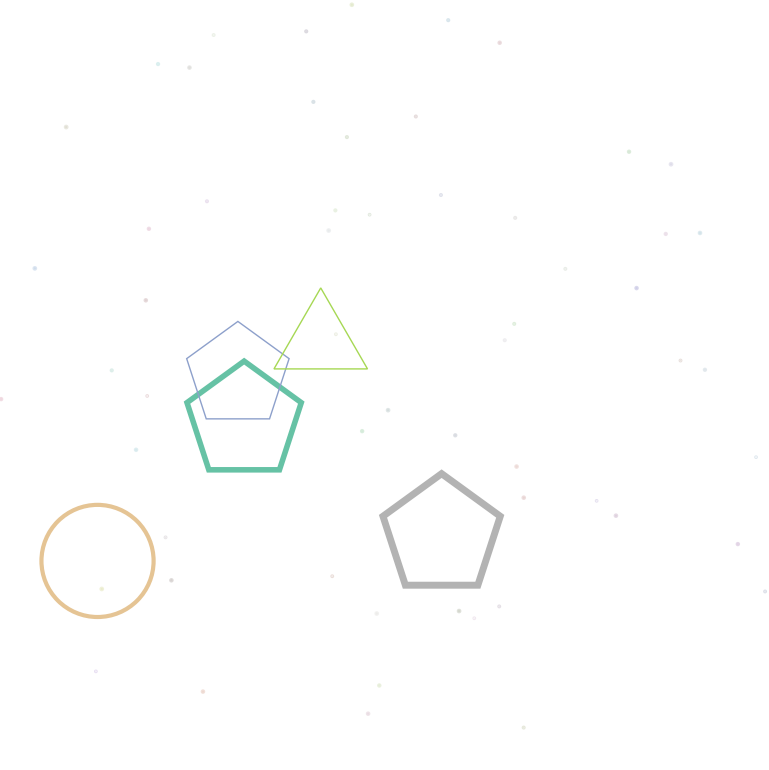[{"shape": "pentagon", "thickness": 2, "radius": 0.39, "center": [0.317, 0.453]}, {"shape": "pentagon", "thickness": 0.5, "radius": 0.35, "center": [0.309, 0.513]}, {"shape": "triangle", "thickness": 0.5, "radius": 0.35, "center": [0.417, 0.556]}, {"shape": "circle", "thickness": 1.5, "radius": 0.36, "center": [0.127, 0.272]}, {"shape": "pentagon", "thickness": 2.5, "radius": 0.4, "center": [0.574, 0.305]}]